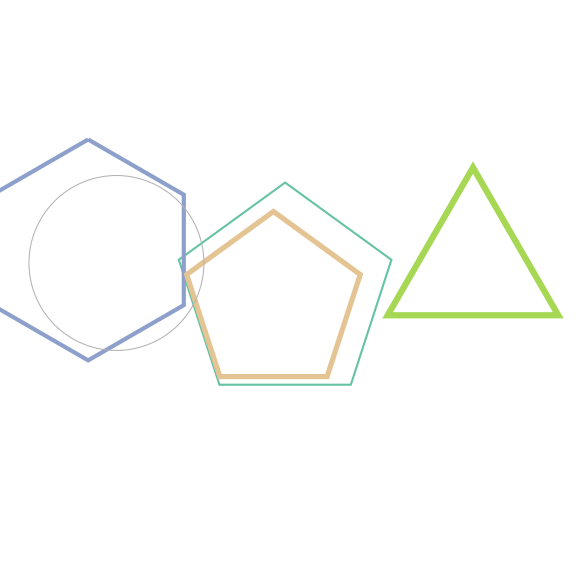[{"shape": "pentagon", "thickness": 1, "radius": 0.97, "center": [0.494, 0.49]}, {"shape": "hexagon", "thickness": 2, "radius": 0.96, "center": [0.153, 0.566]}, {"shape": "triangle", "thickness": 3, "radius": 0.85, "center": [0.819, 0.539]}, {"shape": "pentagon", "thickness": 2.5, "radius": 0.79, "center": [0.474, 0.475]}, {"shape": "circle", "thickness": 0.5, "radius": 0.76, "center": [0.202, 0.544]}]